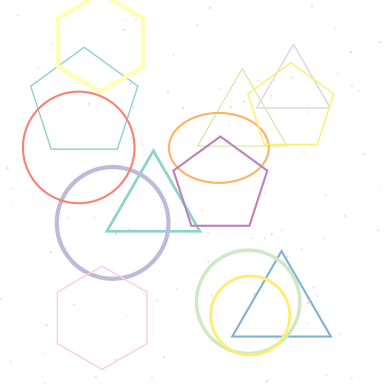[{"shape": "pentagon", "thickness": 1, "radius": 0.73, "center": [0.219, 0.731]}, {"shape": "triangle", "thickness": 2, "radius": 0.7, "center": [0.398, 0.469]}, {"shape": "hexagon", "thickness": 3, "radius": 0.64, "center": [0.261, 0.889]}, {"shape": "circle", "thickness": 3, "radius": 0.73, "center": [0.293, 0.421]}, {"shape": "circle", "thickness": 1.5, "radius": 0.72, "center": [0.204, 0.617]}, {"shape": "triangle", "thickness": 1.5, "radius": 0.74, "center": [0.731, 0.2]}, {"shape": "oval", "thickness": 1.5, "radius": 0.65, "center": [0.568, 0.616]}, {"shape": "triangle", "thickness": 0.5, "radius": 0.67, "center": [0.629, 0.688]}, {"shape": "hexagon", "thickness": 1, "radius": 0.67, "center": [0.265, 0.175]}, {"shape": "triangle", "thickness": 1, "radius": 0.55, "center": [0.762, 0.775]}, {"shape": "pentagon", "thickness": 1.5, "radius": 0.64, "center": [0.572, 0.517]}, {"shape": "circle", "thickness": 2.5, "radius": 0.67, "center": [0.645, 0.216]}, {"shape": "pentagon", "thickness": 1, "radius": 0.59, "center": [0.755, 0.72]}, {"shape": "circle", "thickness": 2, "radius": 0.51, "center": [0.65, 0.18]}]